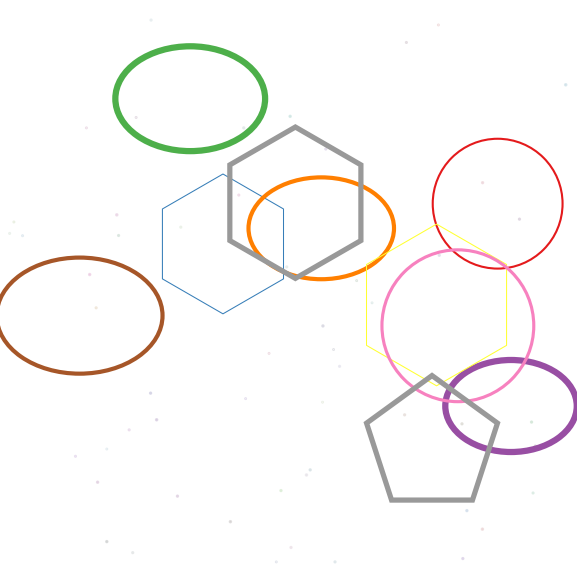[{"shape": "circle", "thickness": 1, "radius": 0.56, "center": [0.862, 0.646]}, {"shape": "hexagon", "thickness": 0.5, "radius": 0.61, "center": [0.386, 0.577]}, {"shape": "oval", "thickness": 3, "radius": 0.65, "center": [0.329, 0.828]}, {"shape": "oval", "thickness": 3, "radius": 0.57, "center": [0.885, 0.296]}, {"shape": "oval", "thickness": 2, "radius": 0.63, "center": [0.556, 0.604]}, {"shape": "hexagon", "thickness": 0.5, "radius": 0.7, "center": [0.756, 0.471]}, {"shape": "oval", "thickness": 2, "radius": 0.72, "center": [0.138, 0.453]}, {"shape": "circle", "thickness": 1.5, "radius": 0.66, "center": [0.793, 0.435]}, {"shape": "pentagon", "thickness": 2.5, "radius": 0.6, "center": [0.748, 0.23]}, {"shape": "hexagon", "thickness": 2.5, "radius": 0.66, "center": [0.511, 0.648]}]